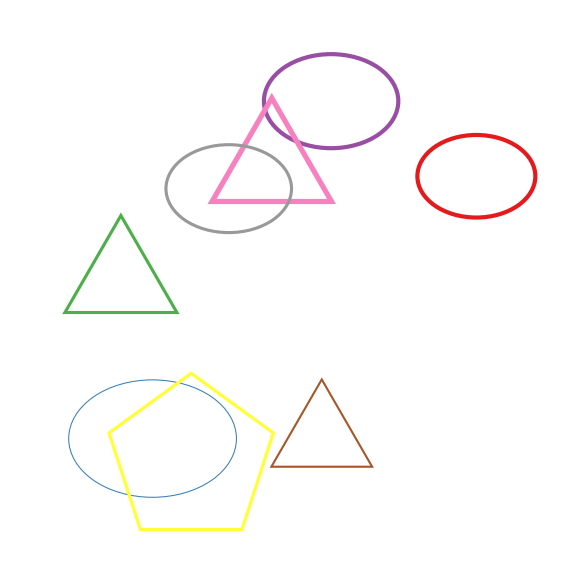[{"shape": "oval", "thickness": 2, "radius": 0.51, "center": [0.825, 0.694]}, {"shape": "oval", "thickness": 0.5, "radius": 0.73, "center": [0.264, 0.24]}, {"shape": "triangle", "thickness": 1.5, "radius": 0.56, "center": [0.209, 0.514]}, {"shape": "oval", "thickness": 2, "radius": 0.58, "center": [0.573, 0.824]}, {"shape": "pentagon", "thickness": 1.5, "radius": 0.75, "center": [0.331, 0.203]}, {"shape": "triangle", "thickness": 1, "radius": 0.5, "center": [0.557, 0.241]}, {"shape": "triangle", "thickness": 2.5, "radius": 0.6, "center": [0.471, 0.71]}, {"shape": "oval", "thickness": 1.5, "radius": 0.54, "center": [0.396, 0.672]}]